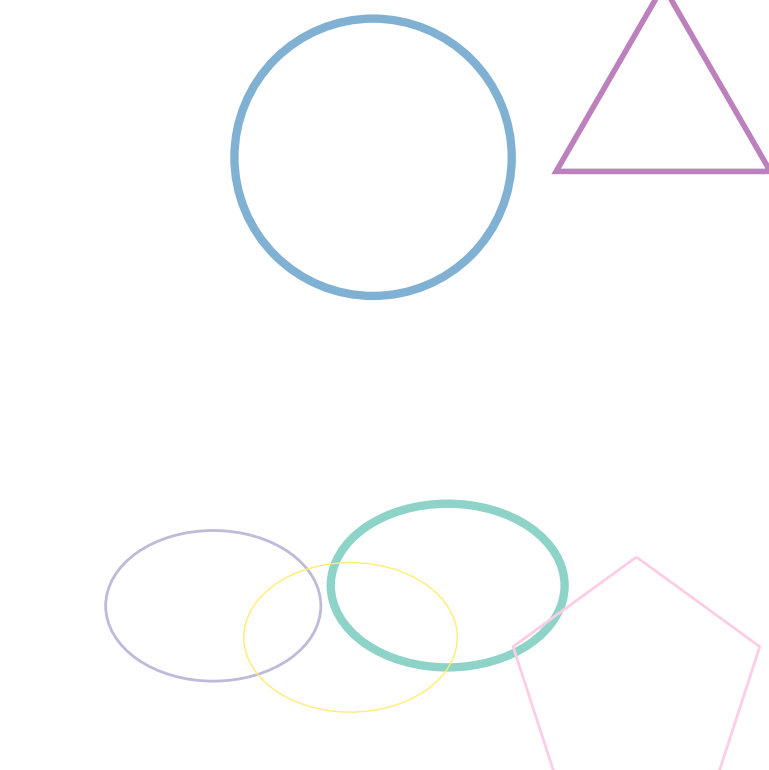[{"shape": "oval", "thickness": 3, "radius": 0.76, "center": [0.581, 0.24]}, {"shape": "oval", "thickness": 1, "radius": 0.7, "center": [0.277, 0.213]}, {"shape": "circle", "thickness": 3, "radius": 0.9, "center": [0.485, 0.796]}, {"shape": "pentagon", "thickness": 1, "radius": 0.84, "center": [0.827, 0.108]}, {"shape": "triangle", "thickness": 2, "radius": 0.8, "center": [0.861, 0.858]}, {"shape": "oval", "thickness": 0.5, "radius": 0.69, "center": [0.455, 0.172]}]